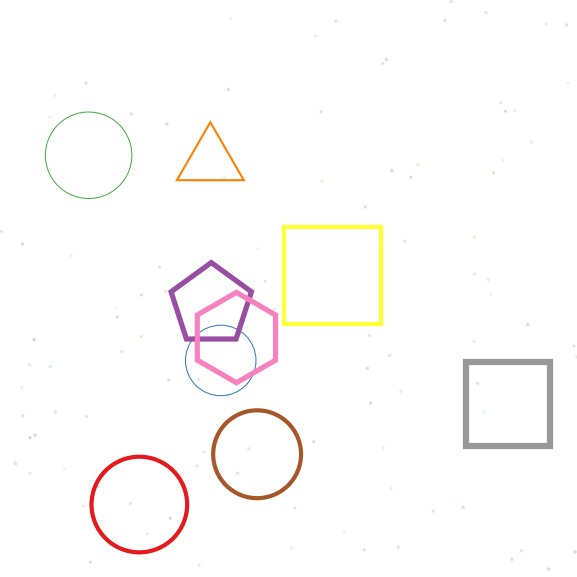[{"shape": "circle", "thickness": 2, "radius": 0.41, "center": [0.241, 0.125]}, {"shape": "circle", "thickness": 0.5, "radius": 0.31, "center": [0.382, 0.375]}, {"shape": "circle", "thickness": 0.5, "radius": 0.37, "center": [0.153, 0.73]}, {"shape": "pentagon", "thickness": 2.5, "radius": 0.37, "center": [0.366, 0.471]}, {"shape": "triangle", "thickness": 1, "radius": 0.33, "center": [0.364, 0.721]}, {"shape": "square", "thickness": 2, "radius": 0.42, "center": [0.576, 0.522]}, {"shape": "circle", "thickness": 2, "radius": 0.38, "center": [0.445, 0.213]}, {"shape": "hexagon", "thickness": 2.5, "radius": 0.39, "center": [0.409, 0.415]}, {"shape": "square", "thickness": 3, "radius": 0.36, "center": [0.879, 0.299]}]